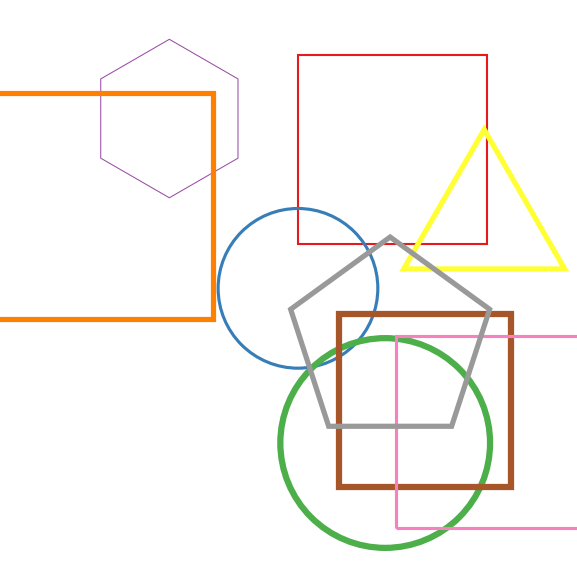[{"shape": "square", "thickness": 1, "radius": 0.81, "center": [0.68, 0.74]}, {"shape": "circle", "thickness": 1.5, "radius": 0.69, "center": [0.516, 0.5]}, {"shape": "circle", "thickness": 3, "radius": 0.91, "center": [0.667, 0.232]}, {"shape": "hexagon", "thickness": 0.5, "radius": 0.69, "center": [0.293, 0.794]}, {"shape": "square", "thickness": 2.5, "radius": 0.98, "center": [0.173, 0.643]}, {"shape": "triangle", "thickness": 2.5, "radius": 0.8, "center": [0.838, 0.614]}, {"shape": "square", "thickness": 3, "radius": 0.75, "center": [0.736, 0.306]}, {"shape": "square", "thickness": 1.5, "radius": 0.83, "center": [0.852, 0.251]}, {"shape": "pentagon", "thickness": 2.5, "radius": 0.91, "center": [0.676, 0.408]}]